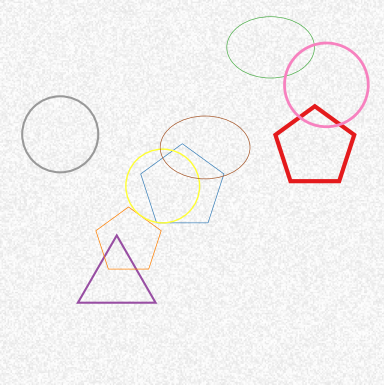[{"shape": "pentagon", "thickness": 3, "radius": 0.54, "center": [0.818, 0.616]}, {"shape": "pentagon", "thickness": 0.5, "radius": 0.57, "center": [0.474, 0.513]}, {"shape": "oval", "thickness": 0.5, "radius": 0.57, "center": [0.703, 0.877]}, {"shape": "triangle", "thickness": 1.5, "radius": 0.58, "center": [0.303, 0.272]}, {"shape": "pentagon", "thickness": 0.5, "radius": 0.45, "center": [0.334, 0.373]}, {"shape": "circle", "thickness": 1, "radius": 0.48, "center": [0.423, 0.517]}, {"shape": "oval", "thickness": 0.5, "radius": 0.58, "center": [0.533, 0.617]}, {"shape": "circle", "thickness": 2, "radius": 0.54, "center": [0.848, 0.78]}, {"shape": "circle", "thickness": 1.5, "radius": 0.49, "center": [0.156, 0.651]}]